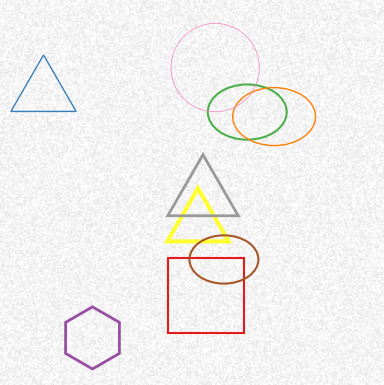[{"shape": "square", "thickness": 1.5, "radius": 0.49, "center": [0.535, 0.232]}, {"shape": "triangle", "thickness": 1, "radius": 0.49, "center": [0.113, 0.759]}, {"shape": "oval", "thickness": 1.5, "radius": 0.51, "center": [0.642, 0.709]}, {"shape": "hexagon", "thickness": 2, "radius": 0.4, "center": [0.24, 0.122]}, {"shape": "oval", "thickness": 1, "radius": 0.54, "center": [0.712, 0.697]}, {"shape": "triangle", "thickness": 3, "radius": 0.46, "center": [0.514, 0.419]}, {"shape": "oval", "thickness": 1.5, "radius": 0.45, "center": [0.582, 0.326]}, {"shape": "circle", "thickness": 0.5, "radius": 0.57, "center": [0.559, 0.824]}, {"shape": "triangle", "thickness": 2, "radius": 0.53, "center": [0.527, 0.492]}]